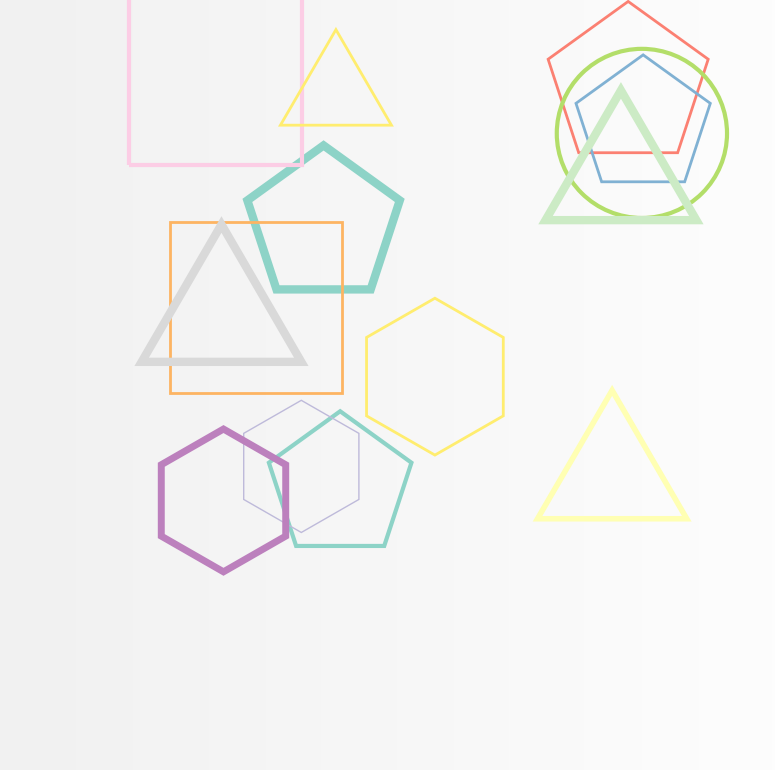[{"shape": "pentagon", "thickness": 1.5, "radius": 0.48, "center": [0.439, 0.369]}, {"shape": "pentagon", "thickness": 3, "radius": 0.52, "center": [0.418, 0.708]}, {"shape": "triangle", "thickness": 2, "radius": 0.56, "center": [0.79, 0.382]}, {"shape": "hexagon", "thickness": 0.5, "radius": 0.43, "center": [0.389, 0.394]}, {"shape": "pentagon", "thickness": 1, "radius": 0.54, "center": [0.811, 0.89]}, {"shape": "pentagon", "thickness": 1, "radius": 0.46, "center": [0.83, 0.838]}, {"shape": "square", "thickness": 1, "radius": 0.55, "center": [0.33, 0.6]}, {"shape": "circle", "thickness": 1.5, "radius": 0.55, "center": [0.828, 0.827]}, {"shape": "square", "thickness": 1.5, "radius": 0.56, "center": [0.278, 0.897]}, {"shape": "triangle", "thickness": 3, "radius": 0.59, "center": [0.286, 0.59]}, {"shape": "hexagon", "thickness": 2.5, "radius": 0.46, "center": [0.288, 0.35]}, {"shape": "triangle", "thickness": 3, "radius": 0.56, "center": [0.801, 0.77]}, {"shape": "triangle", "thickness": 1, "radius": 0.41, "center": [0.433, 0.879]}, {"shape": "hexagon", "thickness": 1, "radius": 0.51, "center": [0.561, 0.511]}]